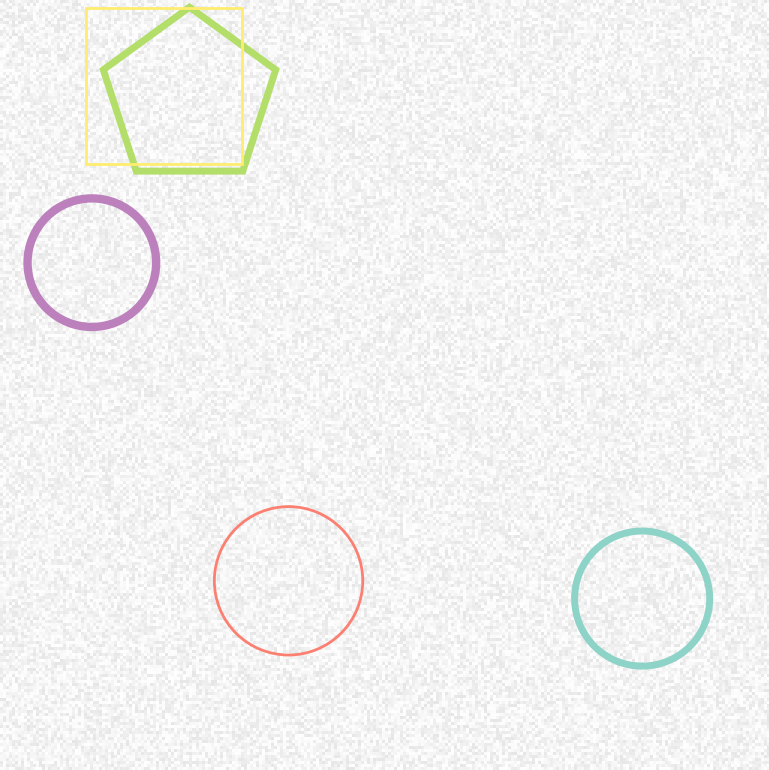[{"shape": "circle", "thickness": 2.5, "radius": 0.44, "center": [0.834, 0.223]}, {"shape": "circle", "thickness": 1, "radius": 0.48, "center": [0.375, 0.246]}, {"shape": "pentagon", "thickness": 2.5, "radius": 0.59, "center": [0.246, 0.873]}, {"shape": "circle", "thickness": 3, "radius": 0.42, "center": [0.119, 0.659]}, {"shape": "square", "thickness": 1, "radius": 0.51, "center": [0.213, 0.889]}]